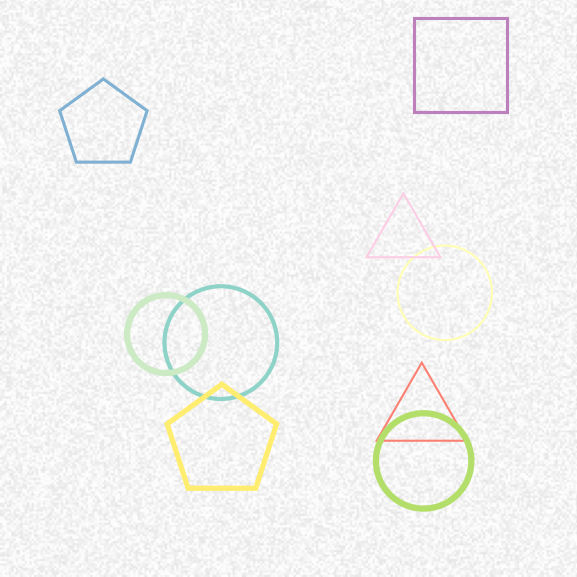[{"shape": "circle", "thickness": 2, "radius": 0.49, "center": [0.382, 0.406]}, {"shape": "circle", "thickness": 1, "radius": 0.41, "center": [0.77, 0.492]}, {"shape": "triangle", "thickness": 1, "radius": 0.45, "center": [0.73, 0.281]}, {"shape": "pentagon", "thickness": 1.5, "radius": 0.4, "center": [0.179, 0.783]}, {"shape": "circle", "thickness": 3, "radius": 0.41, "center": [0.734, 0.201]}, {"shape": "triangle", "thickness": 1, "radius": 0.37, "center": [0.699, 0.591]}, {"shape": "square", "thickness": 1.5, "radius": 0.4, "center": [0.797, 0.887]}, {"shape": "circle", "thickness": 3, "radius": 0.34, "center": [0.288, 0.421]}, {"shape": "pentagon", "thickness": 2.5, "radius": 0.5, "center": [0.384, 0.234]}]